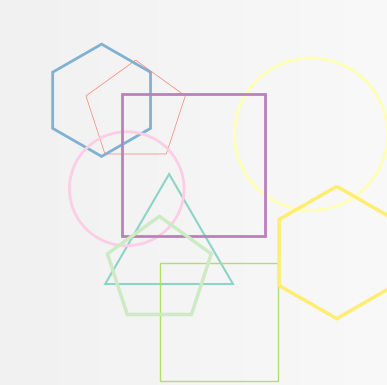[{"shape": "triangle", "thickness": 1.5, "radius": 0.95, "center": [0.436, 0.357]}, {"shape": "circle", "thickness": 2, "radius": 0.99, "center": [0.803, 0.651]}, {"shape": "pentagon", "thickness": 0.5, "radius": 0.67, "center": [0.35, 0.709]}, {"shape": "hexagon", "thickness": 2, "radius": 0.73, "center": [0.262, 0.74]}, {"shape": "square", "thickness": 1, "radius": 0.76, "center": [0.565, 0.164]}, {"shape": "circle", "thickness": 2, "radius": 0.74, "center": [0.327, 0.51]}, {"shape": "square", "thickness": 2, "radius": 0.92, "center": [0.499, 0.571]}, {"shape": "pentagon", "thickness": 2.5, "radius": 0.7, "center": [0.411, 0.297]}, {"shape": "hexagon", "thickness": 2.5, "radius": 0.86, "center": [0.869, 0.344]}]